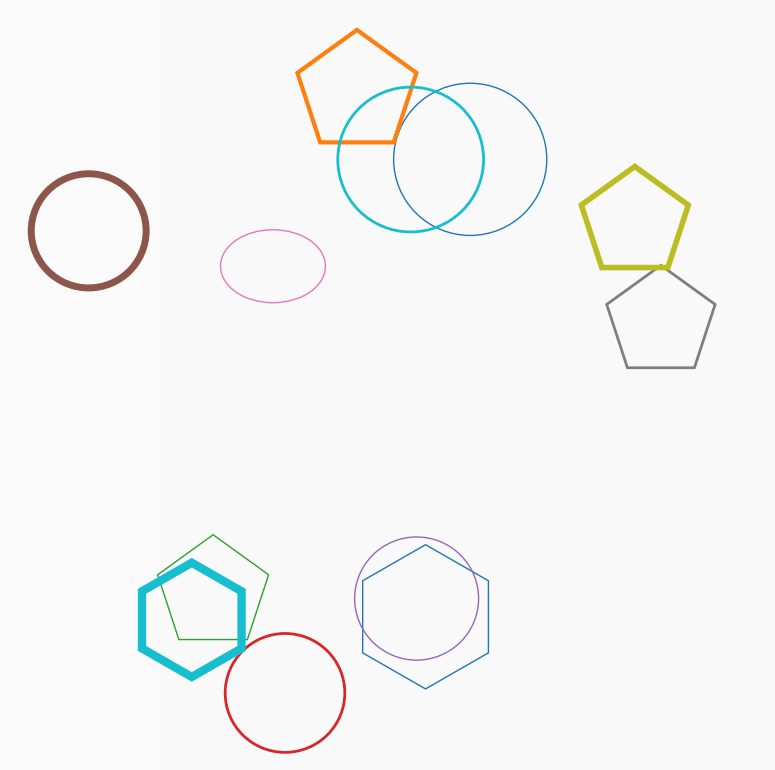[{"shape": "circle", "thickness": 0.5, "radius": 0.49, "center": [0.607, 0.793]}, {"shape": "hexagon", "thickness": 0.5, "radius": 0.47, "center": [0.549, 0.199]}, {"shape": "pentagon", "thickness": 1.5, "radius": 0.4, "center": [0.461, 0.88]}, {"shape": "pentagon", "thickness": 0.5, "radius": 0.38, "center": [0.275, 0.23]}, {"shape": "circle", "thickness": 1, "radius": 0.39, "center": [0.368, 0.1]}, {"shape": "circle", "thickness": 0.5, "radius": 0.4, "center": [0.538, 0.223]}, {"shape": "circle", "thickness": 2.5, "radius": 0.37, "center": [0.114, 0.7]}, {"shape": "oval", "thickness": 0.5, "radius": 0.34, "center": [0.352, 0.654]}, {"shape": "pentagon", "thickness": 1, "radius": 0.37, "center": [0.853, 0.582]}, {"shape": "pentagon", "thickness": 2, "radius": 0.36, "center": [0.819, 0.711]}, {"shape": "hexagon", "thickness": 3, "radius": 0.37, "center": [0.247, 0.195]}, {"shape": "circle", "thickness": 1, "radius": 0.47, "center": [0.53, 0.793]}]